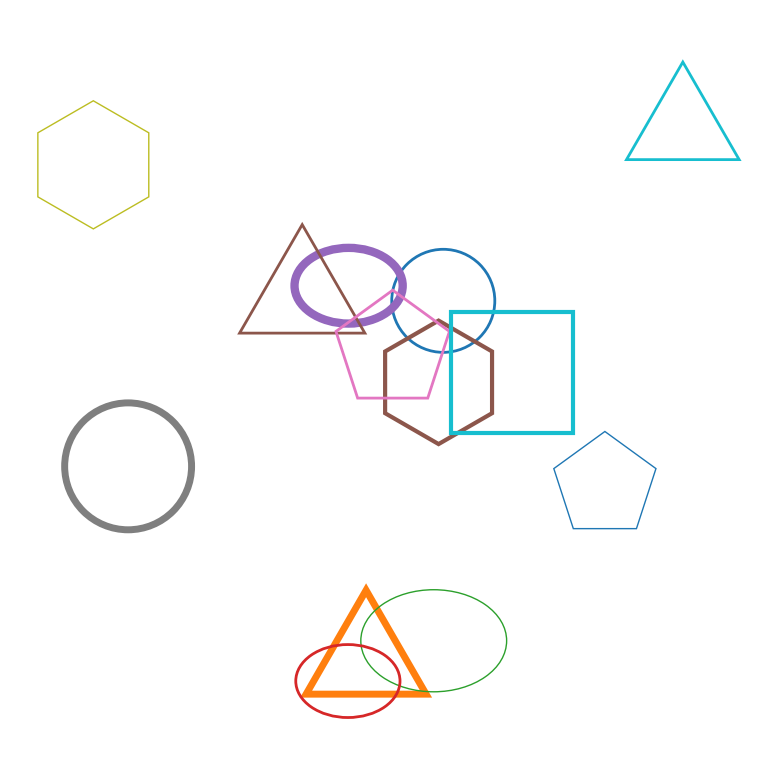[{"shape": "pentagon", "thickness": 0.5, "radius": 0.35, "center": [0.786, 0.37]}, {"shape": "circle", "thickness": 1, "radius": 0.33, "center": [0.576, 0.609]}, {"shape": "triangle", "thickness": 2.5, "radius": 0.45, "center": [0.475, 0.143]}, {"shape": "oval", "thickness": 0.5, "radius": 0.47, "center": [0.563, 0.168]}, {"shape": "oval", "thickness": 1, "radius": 0.34, "center": [0.452, 0.116]}, {"shape": "oval", "thickness": 3, "radius": 0.35, "center": [0.453, 0.629]}, {"shape": "hexagon", "thickness": 1.5, "radius": 0.4, "center": [0.57, 0.503]}, {"shape": "triangle", "thickness": 1, "radius": 0.47, "center": [0.392, 0.614]}, {"shape": "pentagon", "thickness": 1, "radius": 0.39, "center": [0.51, 0.546]}, {"shape": "circle", "thickness": 2.5, "radius": 0.41, "center": [0.166, 0.394]}, {"shape": "hexagon", "thickness": 0.5, "radius": 0.42, "center": [0.121, 0.786]}, {"shape": "square", "thickness": 1.5, "radius": 0.39, "center": [0.665, 0.516]}, {"shape": "triangle", "thickness": 1, "radius": 0.42, "center": [0.887, 0.835]}]